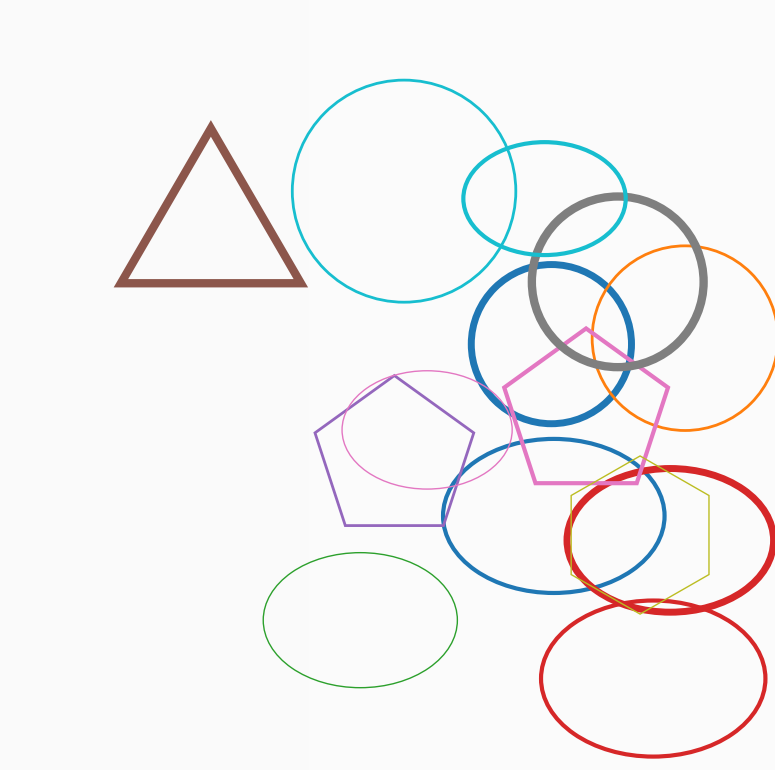[{"shape": "circle", "thickness": 2.5, "radius": 0.52, "center": [0.711, 0.553]}, {"shape": "oval", "thickness": 1.5, "radius": 0.71, "center": [0.715, 0.33]}, {"shape": "circle", "thickness": 1, "radius": 0.6, "center": [0.884, 0.561]}, {"shape": "oval", "thickness": 0.5, "radius": 0.63, "center": [0.465, 0.195]}, {"shape": "oval", "thickness": 1.5, "radius": 0.72, "center": [0.843, 0.119]}, {"shape": "oval", "thickness": 2.5, "radius": 0.67, "center": [0.865, 0.298]}, {"shape": "pentagon", "thickness": 1, "radius": 0.54, "center": [0.509, 0.405]}, {"shape": "triangle", "thickness": 3, "radius": 0.67, "center": [0.272, 0.699]}, {"shape": "pentagon", "thickness": 1.5, "radius": 0.56, "center": [0.756, 0.462]}, {"shape": "oval", "thickness": 0.5, "radius": 0.55, "center": [0.551, 0.442]}, {"shape": "circle", "thickness": 3, "radius": 0.55, "center": [0.797, 0.634]}, {"shape": "hexagon", "thickness": 0.5, "radius": 0.51, "center": [0.826, 0.305]}, {"shape": "circle", "thickness": 1, "radius": 0.72, "center": [0.521, 0.752]}, {"shape": "oval", "thickness": 1.5, "radius": 0.52, "center": [0.703, 0.742]}]